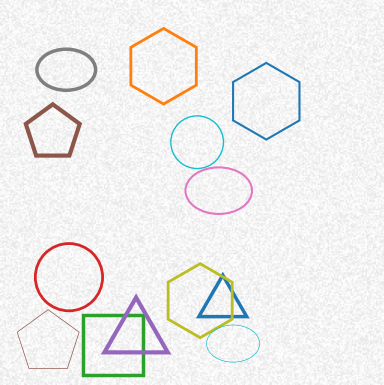[{"shape": "triangle", "thickness": 2.5, "radius": 0.36, "center": [0.579, 0.213]}, {"shape": "hexagon", "thickness": 1.5, "radius": 0.5, "center": [0.692, 0.737]}, {"shape": "hexagon", "thickness": 2, "radius": 0.49, "center": [0.425, 0.828]}, {"shape": "square", "thickness": 2.5, "radius": 0.39, "center": [0.292, 0.105]}, {"shape": "circle", "thickness": 2, "radius": 0.44, "center": [0.179, 0.28]}, {"shape": "triangle", "thickness": 3, "radius": 0.48, "center": [0.353, 0.132]}, {"shape": "pentagon", "thickness": 3, "radius": 0.37, "center": [0.137, 0.655]}, {"shape": "pentagon", "thickness": 0.5, "radius": 0.42, "center": [0.125, 0.111]}, {"shape": "oval", "thickness": 1.5, "radius": 0.43, "center": [0.568, 0.505]}, {"shape": "oval", "thickness": 2.5, "radius": 0.38, "center": [0.172, 0.819]}, {"shape": "hexagon", "thickness": 2, "radius": 0.48, "center": [0.52, 0.219]}, {"shape": "circle", "thickness": 1, "radius": 0.34, "center": [0.512, 0.631]}, {"shape": "oval", "thickness": 0.5, "radius": 0.34, "center": [0.605, 0.108]}]